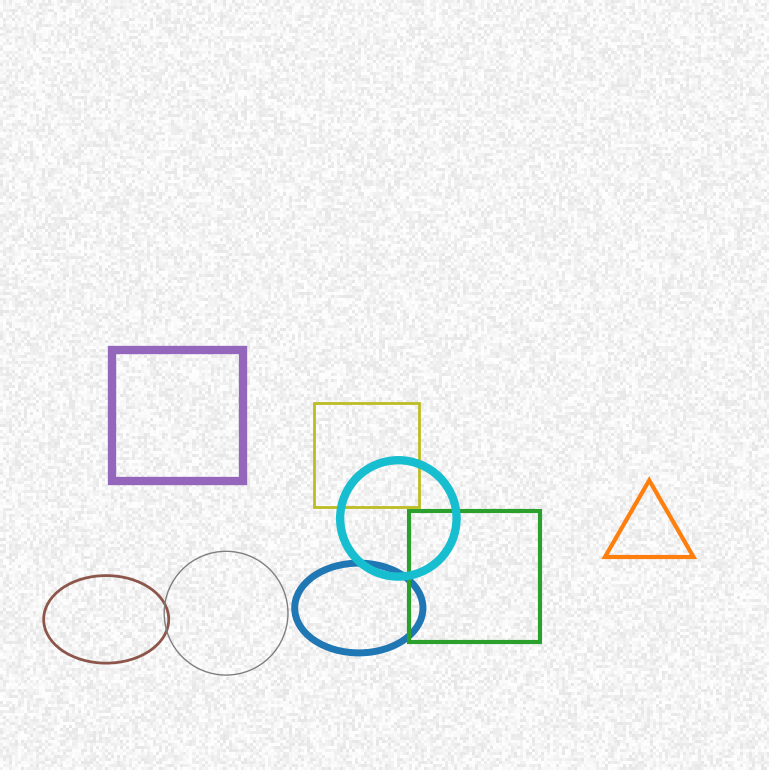[{"shape": "oval", "thickness": 2.5, "radius": 0.42, "center": [0.466, 0.21]}, {"shape": "triangle", "thickness": 1.5, "radius": 0.33, "center": [0.843, 0.31]}, {"shape": "square", "thickness": 1.5, "radius": 0.42, "center": [0.616, 0.252]}, {"shape": "square", "thickness": 3, "radius": 0.43, "center": [0.23, 0.46]}, {"shape": "oval", "thickness": 1, "radius": 0.41, "center": [0.138, 0.196]}, {"shape": "circle", "thickness": 0.5, "radius": 0.4, "center": [0.294, 0.204]}, {"shape": "square", "thickness": 1, "radius": 0.34, "center": [0.476, 0.409]}, {"shape": "circle", "thickness": 3, "radius": 0.38, "center": [0.517, 0.327]}]